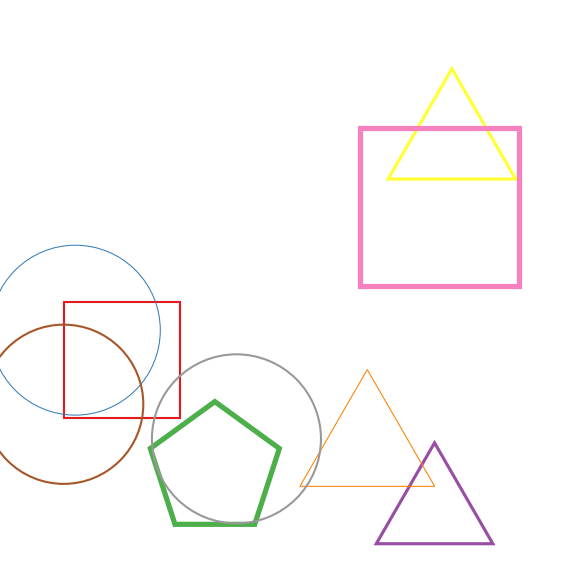[{"shape": "square", "thickness": 1, "radius": 0.5, "center": [0.211, 0.376]}, {"shape": "circle", "thickness": 0.5, "radius": 0.74, "center": [0.13, 0.427]}, {"shape": "pentagon", "thickness": 2.5, "radius": 0.59, "center": [0.372, 0.186]}, {"shape": "triangle", "thickness": 1.5, "radius": 0.58, "center": [0.752, 0.116]}, {"shape": "triangle", "thickness": 0.5, "radius": 0.67, "center": [0.636, 0.224]}, {"shape": "triangle", "thickness": 1.5, "radius": 0.64, "center": [0.783, 0.753]}, {"shape": "circle", "thickness": 1, "radius": 0.69, "center": [0.11, 0.299]}, {"shape": "square", "thickness": 2.5, "radius": 0.69, "center": [0.761, 0.641]}, {"shape": "circle", "thickness": 1, "radius": 0.73, "center": [0.409, 0.239]}]